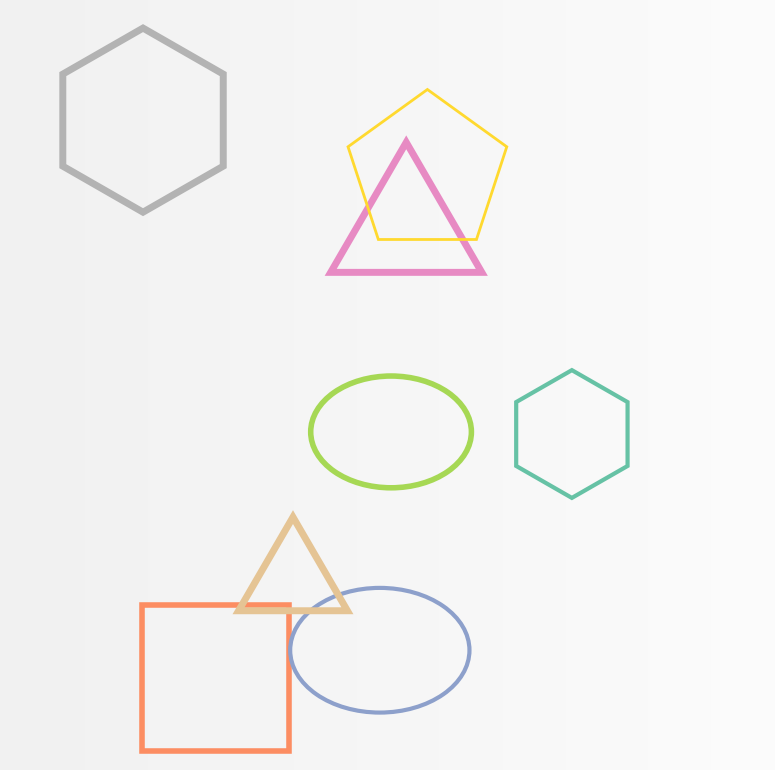[{"shape": "hexagon", "thickness": 1.5, "radius": 0.41, "center": [0.738, 0.436]}, {"shape": "square", "thickness": 2, "radius": 0.48, "center": [0.278, 0.12]}, {"shape": "oval", "thickness": 1.5, "radius": 0.58, "center": [0.49, 0.156]}, {"shape": "triangle", "thickness": 2.5, "radius": 0.56, "center": [0.524, 0.703]}, {"shape": "oval", "thickness": 2, "radius": 0.52, "center": [0.505, 0.439]}, {"shape": "pentagon", "thickness": 1, "radius": 0.54, "center": [0.551, 0.776]}, {"shape": "triangle", "thickness": 2.5, "radius": 0.41, "center": [0.378, 0.247]}, {"shape": "hexagon", "thickness": 2.5, "radius": 0.6, "center": [0.185, 0.844]}]